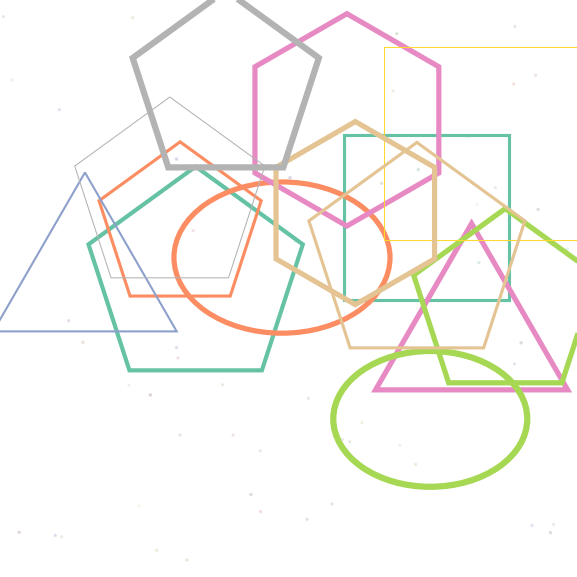[{"shape": "square", "thickness": 1.5, "radius": 0.71, "center": [0.739, 0.623]}, {"shape": "pentagon", "thickness": 2, "radius": 0.98, "center": [0.339, 0.516]}, {"shape": "oval", "thickness": 2.5, "radius": 0.94, "center": [0.488, 0.553]}, {"shape": "pentagon", "thickness": 1.5, "radius": 0.74, "center": [0.312, 0.606]}, {"shape": "triangle", "thickness": 1, "radius": 0.92, "center": [0.147, 0.517]}, {"shape": "triangle", "thickness": 2.5, "radius": 0.96, "center": [0.817, 0.42]}, {"shape": "hexagon", "thickness": 2.5, "radius": 0.92, "center": [0.601, 0.792]}, {"shape": "pentagon", "thickness": 2.5, "radius": 0.83, "center": [0.875, 0.471]}, {"shape": "oval", "thickness": 3, "radius": 0.84, "center": [0.745, 0.274]}, {"shape": "square", "thickness": 0.5, "radius": 0.84, "center": [0.833, 0.751]}, {"shape": "pentagon", "thickness": 1.5, "radius": 0.98, "center": [0.722, 0.556]}, {"shape": "hexagon", "thickness": 2.5, "radius": 0.79, "center": [0.615, 0.63]}, {"shape": "pentagon", "thickness": 3, "radius": 0.85, "center": [0.391, 0.846]}, {"shape": "pentagon", "thickness": 0.5, "radius": 0.87, "center": [0.294, 0.658]}]